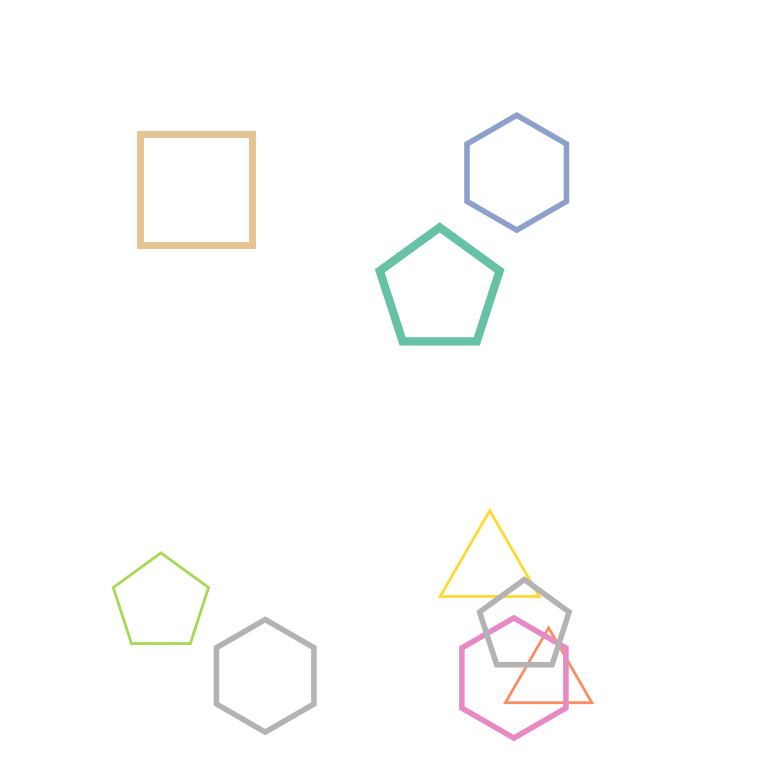[{"shape": "pentagon", "thickness": 3, "radius": 0.41, "center": [0.571, 0.623]}, {"shape": "triangle", "thickness": 1, "radius": 0.32, "center": [0.713, 0.12]}, {"shape": "hexagon", "thickness": 2, "radius": 0.37, "center": [0.671, 0.776]}, {"shape": "hexagon", "thickness": 2, "radius": 0.39, "center": [0.667, 0.119]}, {"shape": "pentagon", "thickness": 1, "radius": 0.33, "center": [0.209, 0.217]}, {"shape": "triangle", "thickness": 1, "radius": 0.37, "center": [0.636, 0.262]}, {"shape": "square", "thickness": 2.5, "radius": 0.36, "center": [0.255, 0.754]}, {"shape": "hexagon", "thickness": 2, "radius": 0.37, "center": [0.344, 0.122]}, {"shape": "pentagon", "thickness": 2, "radius": 0.31, "center": [0.681, 0.186]}]